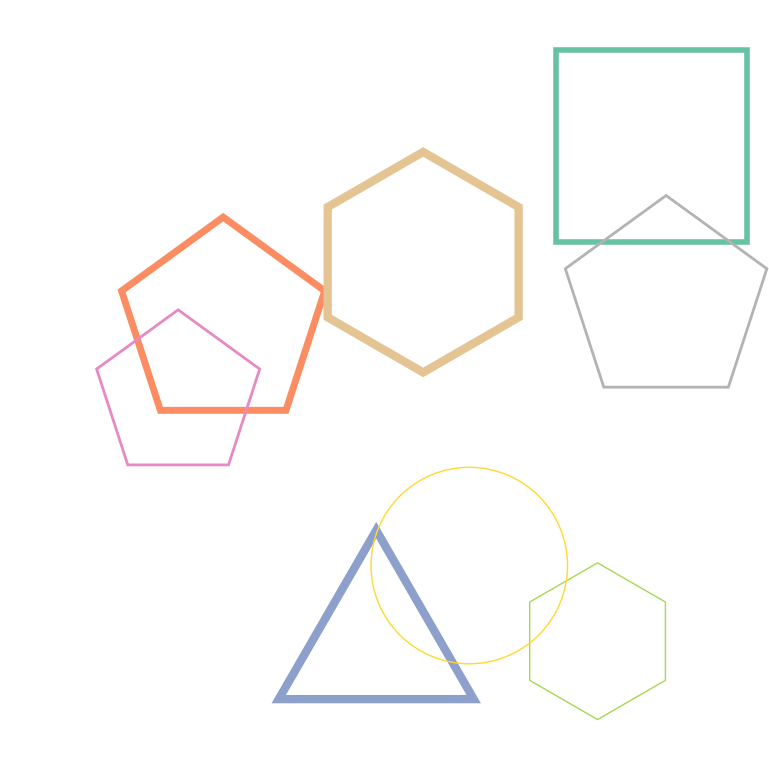[{"shape": "square", "thickness": 2, "radius": 0.62, "center": [0.846, 0.811]}, {"shape": "pentagon", "thickness": 2.5, "radius": 0.69, "center": [0.29, 0.579]}, {"shape": "triangle", "thickness": 3, "radius": 0.73, "center": [0.489, 0.165]}, {"shape": "pentagon", "thickness": 1, "radius": 0.56, "center": [0.231, 0.486]}, {"shape": "hexagon", "thickness": 0.5, "radius": 0.51, "center": [0.776, 0.167]}, {"shape": "circle", "thickness": 0.5, "radius": 0.64, "center": [0.609, 0.266]}, {"shape": "hexagon", "thickness": 3, "radius": 0.72, "center": [0.55, 0.659]}, {"shape": "pentagon", "thickness": 1, "radius": 0.69, "center": [0.865, 0.608]}]